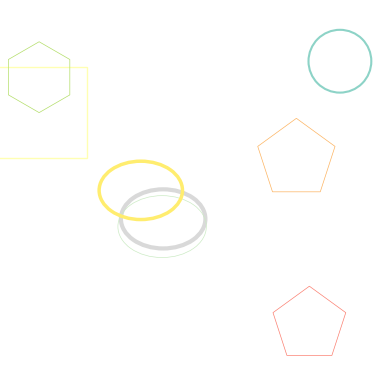[{"shape": "circle", "thickness": 1.5, "radius": 0.41, "center": [0.883, 0.841]}, {"shape": "square", "thickness": 1, "radius": 0.6, "center": [0.107, 0.708]}, {"shape": "pentagon", "thickness": 0.5, "radius": 0.5, "center": [0.804, 0.157]}, {"shape": "pentagon", "thickness": 0.5, "radius": 0.53, "center": [0.77, 0.587]}, {"shape": "hexagon", "thickness": 0.5, "radius": 0.46, "center": [0.102, 0.8]}, {"shape": "oval", "thickness": 3, "radius": 0.55, "center": [0.424, 0.431]}, {"shape": "oval", "thickness": 0.5, "radius": 0.57, "center": [0.421, 0.411]}, {"shape": "oval", "thickness": 2.5, "radius": 0.54, "center": [0.366, 0.506]}]